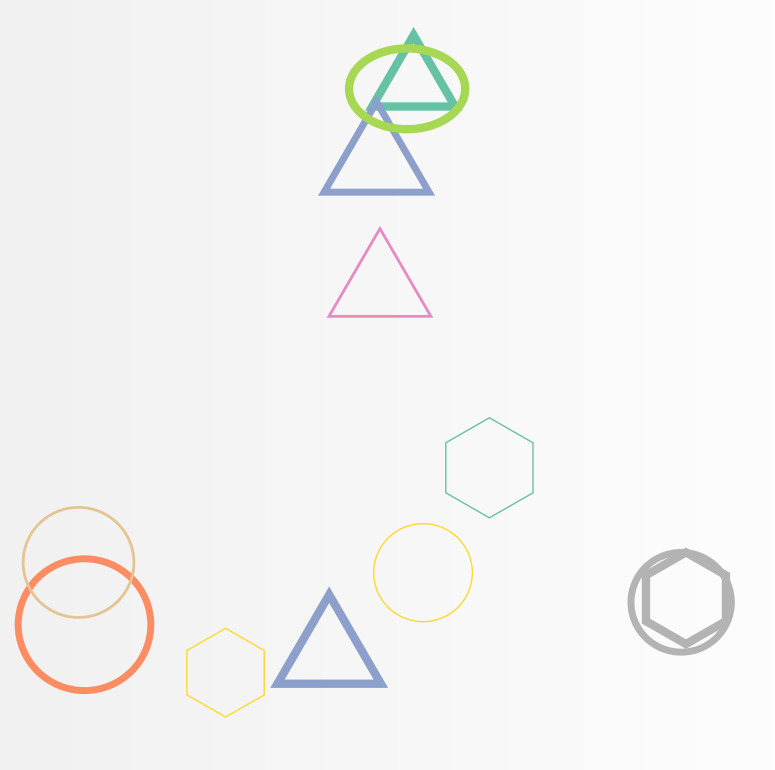[{"shape": "triangle", "thickness": 3, "radius": 0.31, "center": [0.534, 0.893]}, {"shape": "hexagon", "thickness": 0.5, "radius": 0.32, "center": [0.631, 0.392]}, {"shape": "circle", "thickness": 2.5, "radius": 0.43, "center": [0.109, 0.189]}, {"shape": "triangle", "thickness": 2.5, "radius": 0.39, "center": [0.486, 0.79]}, {"shape": "triangle", "thickness": 3, "radius": 0.39, "center": [0.425, 0.151]}, {"shape": "triangle", "thickness": 1, "radius": 0.38, "center": [0.49, 0.627]}, {"shape": "oval", "thickness": 3, "radius": 0.37, "center": [0.525, 0.885]}, {"shape": "hexagon", "thickness": 0.5, "radius": 0.29, "center": [0.291, 0.126]}, {"shape": "circle", "thickness": 0.5, "radius": 0.32, "center": [0.546, 0.256]}, {"shape": "circle", "thickness": 1, "radius": 0.36, "center": [0.101, 0.27]}, {"shape": "hexagon", "thickness": 3, "radius": 0.3, "center": [0.885, 0.223]}, {"shape": "circle", "thickness": 2.5, "radius": 0.32, "center": [0.879, 0.218]}]